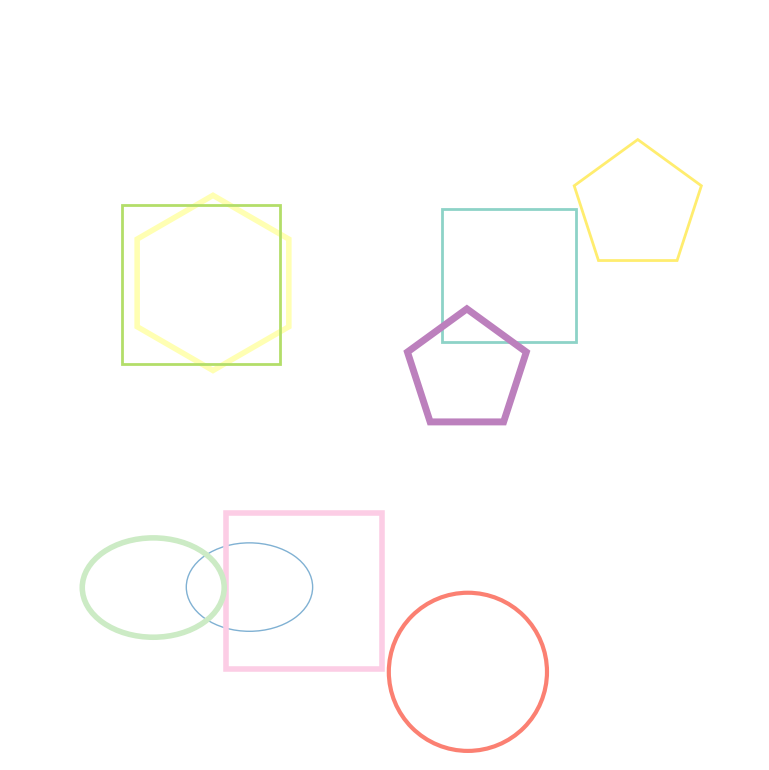[{"shape": "square", "thickness": 1, "radius": 0.43, "center": [0.661, 0.642]}, {"shape": "hexagon", "thickness": 2, "radius": 0.57, "center": [0.277, 0.633]}, {"shape": "circle", "thickness": 1.5, "radius": 0.51, "center": [0.608, 0.128]}, {"shape": "oval", "thickness": 0.5, "radius": 0.41, "center": [0.324, 0.238]}, {"shape": "square", "thickness": 1, "radius": 0.51, "center": [0.261, 0.631]}, {"shape": "square", "thickness": 2, "radius": 0.51, "center": [0.394, 0.232]}, {"shape": "pentagon", "thickness": 2.5, "radius": 0.41, "center": [0.606, 0.518]}, {"shape": "oval", "thickness": 2, "radius": 0.46, "center": [0.199, 0.237]}, {"shape": "pentagon", "thickness": 1, "radius": 0.43, "center": [0.828, 0.732]}]